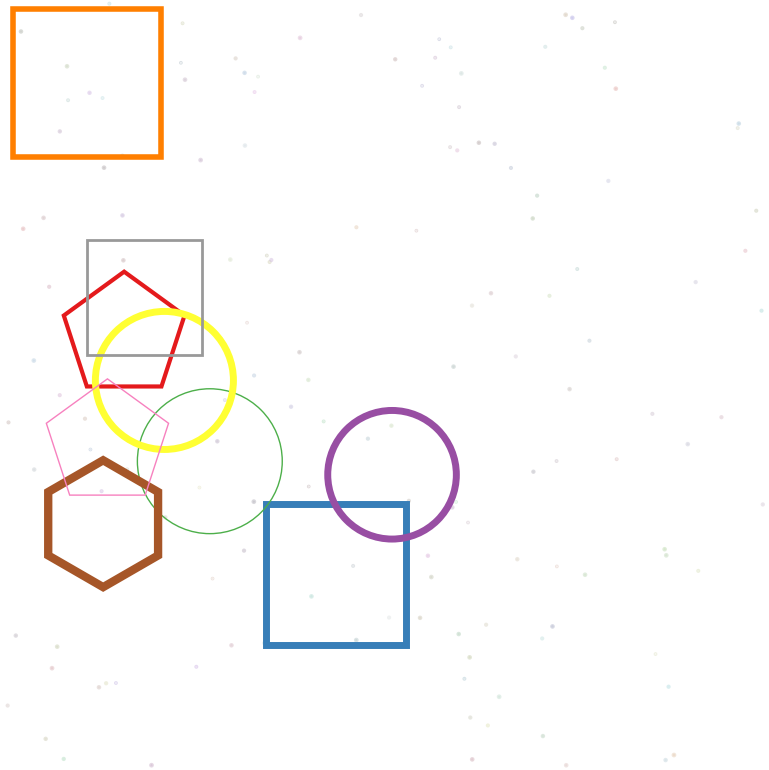[{"shape": "pentagon", "thickness": 1.5, "radius": 0.41, "center": [0.161, 0.565]}, {"shape": "square", "thickness": 2.5, "radius": 0.46, "center": [0.437, 0.254]}, {"shape": "circle", "thickness": 0.5, "radius": 0.47, "center": [0.272, 0.401]}, {"shape": "circle", "thickness": 2.5, "radius": 0.42, "center": [0.509, 0.383]}, {"shape": "square", "thickness": 2, "radius": 0.48, "center": [0.113, 0.892]}, {"shape": "circle", "thickness": 2.5, "radius": 0.45, "center": [0.214, 0.506]}, {"shape": "hexagon", "thickness": 3, "radius": 0.41, "center": [0.134, 0.32]}, {"shape": "pentagon", "thickness": 0.5, "radius": 0.42, "center": [0.14, 0.425]}, {"shape": "square", "thickness": 1, "radius": 0.37, "center": [0.187, 0.613]}]